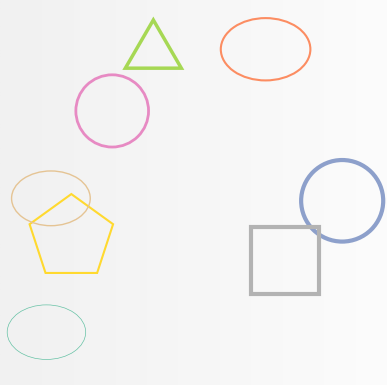[{"shape": "oval", "thickness": 0.5, "radius": 0.51, "center": [0.12, 0.137]}, {"shape": "oval", "thickness": 1.5, "radius": 0.58, "center": [0.685, 0.872]}, {"shape": "circle", "thickness": 3, "radius": 0.53, "center": [0.883, 0.478]}, {"shape": "circle", "thickness": 2, "radius": 0.47, "center": [0.29, 0.712]}, {"shape": "triangle", "thickness": 2.5, "radius": 0.42, "center": [0.396, 0.865]}, {"shape": "pentagon", "thickness": 1.5, "radius": 0.57, "center": [0.184, 0.383]}, {"shape": "oval", "thickness": 1, "radius": 0.51, "center": [0.131, 0.485]}, {"shape": "square", "thickness": 3, "radius": 0.44, "center": [0.736, 0.324]}]